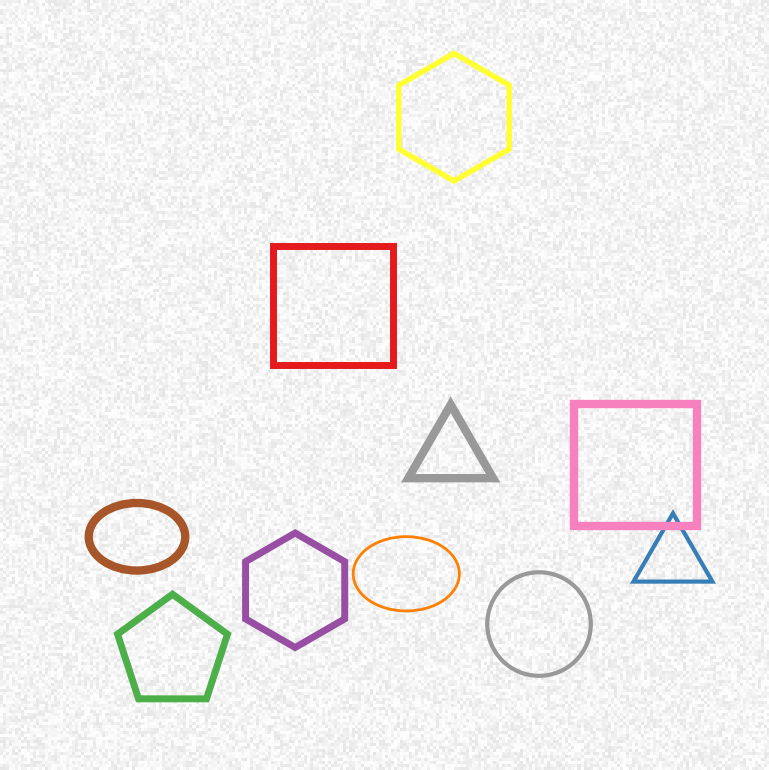[{"shape": "square", "thickness": 2.5, "radius": 0.39, "center": [0.432, 0.603]}, {"shape": "triangle", "thickness": 1.5, "radius": 0.3, "center": [0.874, 0.274]}, {"shape": "pentagon", "thickness": 2.5, "radius": 0.38, "center": [0.224, 0.153]}, {"shape": "hexagon", "thickness": 2.5, "radius": 0.37, "center": [0.383, 0.233]}, {"shape": "oval", "thickness": 1, "radius": 0.34, "center": [0.528, 0.255]}, {"shape": "hexagon", "thickness": 2, "radius": 0.41, "center": [0.59, 0.848]}, {"shape": "oval", "thickness": 3, "radius": 0.31, "center": [0.178, 0.303]}, {"shape": "square", "thickness": 3, "radius": 0.4, "center": [0.825, 0.396]}, {"shape": "circle", "thickness": 1.5, "radius": 0.34, "center": [0.7, 0.19]}, {"shape": "triangle", "thickness": 3, "radius": 0.32, "center": [0.585, 0.411]}]